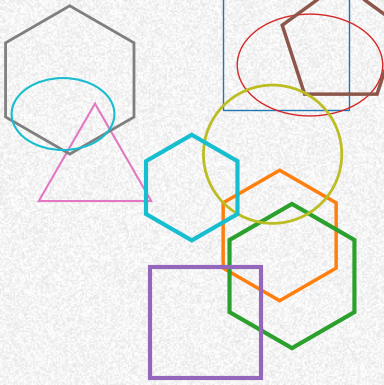[{"shape": "square", "thickness": 1, "radius": 0.82, "center": [0.742, 0.876]}, {"shape": "hexagon", "thickness": 2.5, "radius": 0.85, "center": [0.726, 0.388]}, {"shape": "hexagon", "thickness": 3, "radius": 0.94, "center": [0.758, 0.283]}, {"shape": "oval", "thickness": 1, "radius": 0.94, "center": [0.805, 0.831]}, {"shape": "square", "thickness": 3, "radius": 0.72, "center": [0.533, 0.163]}, {"shape": "pentagon", "thickness": 2.5, "radius": 0.8, "center": [0.885, 0.885]}, {"shape": "triangle", "thickness": 1.5, "radius": 0.84, "center": [0.247, 0.562]}, {"shape": "hexagon", "thickness": 2, "radius": 0.96, "center": [0.181, 0.792]}, {"shape": "circle", "thickness": 2, "radius": 0.9, "center": [0.708, 0.599]}, {"shape": "oval", "thickness": 1.5, "radius": 0.67, "center": [0.164, 0.704]}, {"shape": "hexagon", "thickness": 3, "radius": 0.69, "center": [0.498, 0.513]}]